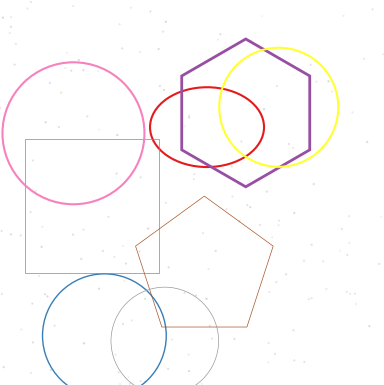[{"shape": "oval", "thickness": 1.5, "radius": 0.74, "center": [0.538, 0.67]}, {"shape": "circle", "thickness": 1, "radius": 0.8, "center": [0.271, 0.128]}, {"shape": "square", "thickness": 0.5, "radius": 0.87, "center": [0.239, 0.464]}, {"shape": "hexagon", "thickness": 2, "radius": 0.96, "center": [0.638, 0.707]}, {"shape": "circle", "thickness": 1.5, "radius": 0.77, "center": [0.724, 0.721]}, {"shape": "pentagon", "thickness": 0.5, "radius": 0.94, "center": [0.531, 0.303]}, {"shape": "circle", "thickness": 1.5, "radius": 0.92, "center": [0.191, 0.654]}, {"shape": "circle", "thickness": 0.5, "radius": 0.7, "center": [0.428, 0.114]}]